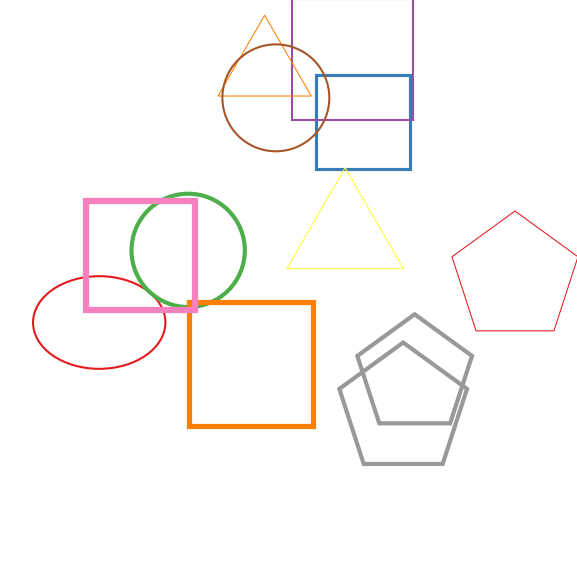[{"shape": "oval", "thickness": 1, "radius": 0.57, "center": [0.172, 0.441]}, {"shape": "pentagon", "thickness": 0.5, "radius": 0.57, "center": [0.892, 0.519]}, {"shape": "square", "thickness": 1.5, "radius": 0.41, "center": [0.629, 0.788]}, {"shape": "circle", "thickness": 2, "radius": 0.49, "center": [0.326, 0.566]}, {"shape": "square", "thickness": 1, "radius": 0.53, "center": [0.61, 0.896]}, {"shape": "square", "thickness": 2.5, "radius": 0.54, "center": [0.434, 0.368]}, {"shape": "triangle", "thickness": 0.5, "radius": 0.47, "center": [0.458, 0.879]}, {"shape": "triangle", "thickness": 0.5, "radius": 0.58, "center": [0.598, 0.592]}, {"shape": "circle", "thickness": 1, "radius": 0.46, "center": [0.478, 0.83]}, {"shape": "square", "thickness": 3, "radius": 0.47, "center": [0.244, 0.557]}, {"shape": "pentagon", "thickness": 2, "radius": 0.58, "center": [0.698, 0.29]}, {"shape": "pentagon", "thickness": 2, "radius": 0.52, "center": [0.718, 0.351]}]